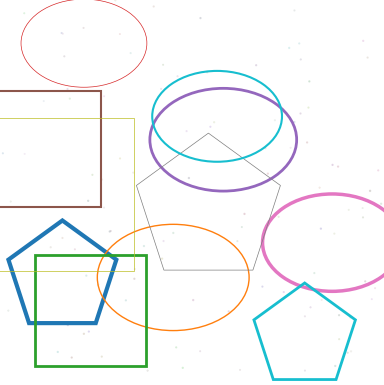[{"shape": "pentagon", "thickness": 3, "radius": 0.74, "center": [0.162, 0.28]}, {"shape": "oval", "thickness": 1, "radius": 0.99, "center": [0.45, 0.279]}, {"shape": "square", "thickness": 2, "radius": 0.72, "center": [0.235, 0.194]}, {"shape": "oval", "thickness": 0.5, "radius": 0.82, "center": [0.218, 0.888]}, {"shape": "oval", "thickness": 2, "radius": 0.95, "center": [0.58, 0.637]}, {"shape": "square", "thickness": 1.5, "radius": 0.76, "center": [0.109, 0.613]}, {"shape": "oval", "thickness": 2.5, "radius": 0.9, "center": [0.863, 0.37]}, {"shape": "pentagon", "thickness": 0.5, "radius": 0.98, "center": [0.541, 0.458]}, {"shape": "square", "thickness": 0.5, "radius": 0.99, "center": [0.151, 0.495]}, {"shape": "pentagon", "thickness": 2, "radius": 0.69, "center": [0.791, 0.126]}, {"shape": "oval", "thickness": 1.5, "radius": 0.84, "center": [0.564, 0.698]}]